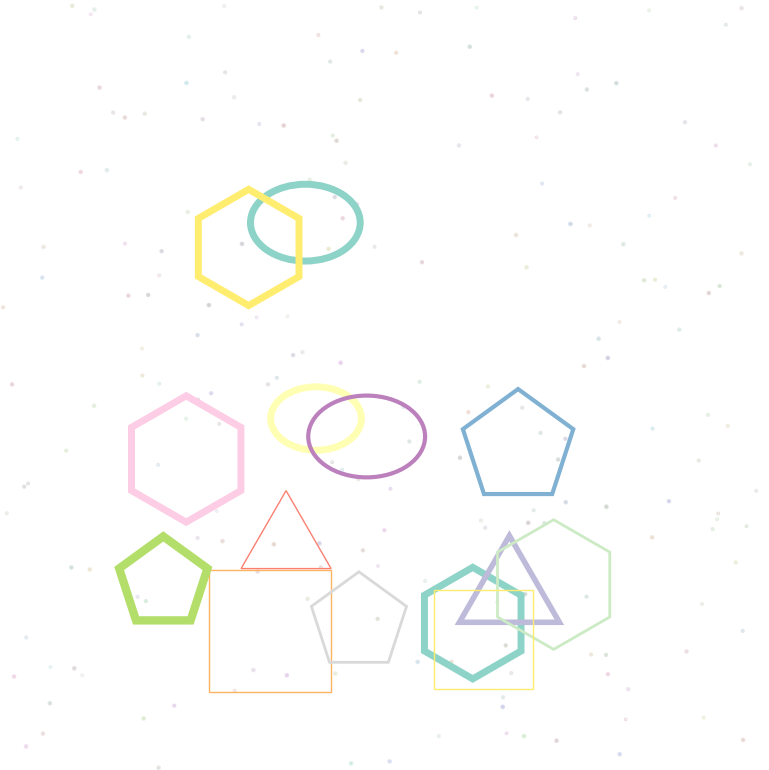[{"shape": "hexagon", "thickness": 2.5, "radius": 0.36, "center": [0.614, 0.191]}, {"shape": "oval", "thickness": 2.5, "radius": 0.36, "center": [0.397, 0.711]}, {"shape": "oval", "thickness": 2.5, "radius": 0.29, "center": [0.41, 0.456]}, {"shape": "triangle", "thickness": 2, "radius": 0.37, "center": [0.662, 0.229]}, {"shape": "triangle", "thickness": 0.5, "radius": 0.34, "center": [0.372, 0.295]}, {"shape": "pentagon", "thickness": 1.5, "radius": 0.38, "center": [0.673, 0.419]}, {"shape": "square", "thickness": 0.5, "radius": 0.4, "center": [0.351, 0.18]}, {"shape": "pentagon", "thickness": 3, "radius": 0.3, "center": [0.212, 0.243]}, {"shape": "hexagon", "thickness": 2.5, "radius": 0.41, "center": [0.242, 0.404]}, {"shape": "pentagon", "thickness": 1, "radius": 0.32, "center": [0.466, 0.192]}, {"shape": "oval", "thickness": 1.5, "radius": 0.38, "center": [0.476, 0.433]}, {"shape": "hexagon", "thickness": 1, "radius": 0.42, "center": [0.719, 0.241]}, {"shape": "square", "thickness": 0.5, "radius": 0.32, "center": [0.629, 0.169]}, {"shape": "hexagon", "thickness": 2.5, "radius": 0.38, "center": [0.323, 0.679]}]